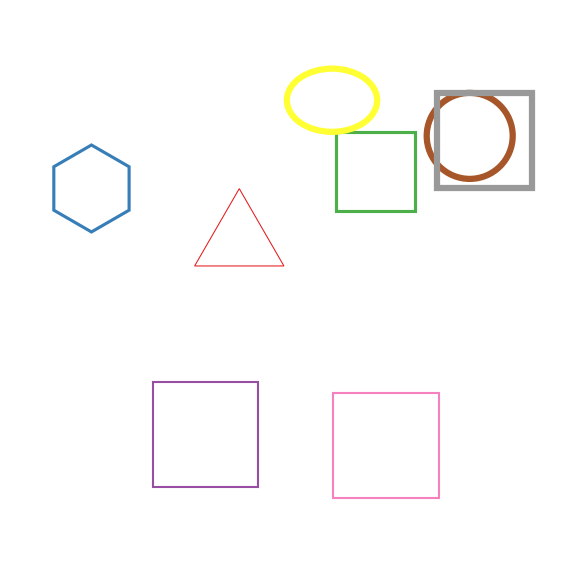[{"shape": "triangle", "thickness": 0.5, "radius": 0.45, "center": [0.414, 0.583]}, {"shape": "hexagon", "thickness": 1.5, "radius": 0.38, "center": [0.158, 0.673]}, {"shape": "square", "thickness": 1.5, "radius": 0.34, "center": [0.65, 0.703]}, {"shape": "square", "thickness": 1, "radius": 0.45, "center": [0.355, 0.246]}, {"shape": "oval", "thickness": 3, "radius": 0.39, "center": [0.575, 0.826]}, {"shape": "circle", "thickness": 3, "radius": 0.37, "center": [0.813, 0.764]}, {"shape": "square", "thickness": 1, "radius": 0.46, "center": [0.668, 0.228]}, {"shape": "square", "thickness": 3, "radius": 0.41, "center": [0.839, 0.756]}]